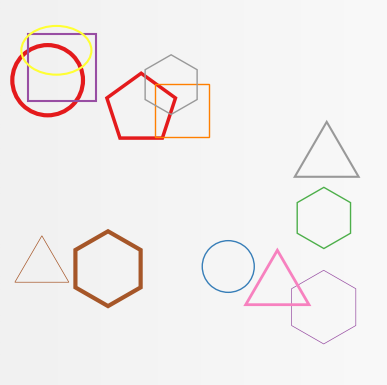[{"shape": "pentagon", "thickness": 2.5, "radius": 0.47, "center": [0.364, 0.717]}, {"shape": "circle", "thickness": 3, "radius": 0.46, "center": [0.123, 0.792]}, {"shape": "circle", "thickness": 1, "radius": 0.34, "center": [0.589, 0.308]}, {"shape": "hexagon", "thickness": 1, "radius": 0.4, "center": [0.836, 0.434]}, {"shape": "hexagon", "thickness": 0.5, "radius": 0.48, "center": [0.835, 0.202]}, {"shape": "square", "thickness": 1.5, "radius": 0.44, "center": [0.161, 0.825]}, {"shape": "square", "thickness": 1, "radius": 0.34, "center": [0.47, 0.713]}, {"shape": "oval", "thickness": 1.5, "radius": 0.45, "center": [0.145, 0.869]}, {"shape": "hexagon", "thickness": 3, "radius": 0.49, "center": [0.279, 0.302]}, {"shape": "triangle", "thickness": 0.5, "radius": 0.4, "center": [0.108, 0.307]}, {"shape": "triangle", "thickness": 2, "radius": 0.47, "center": [0.716, 0.256]}, {"shape": "hexagon", "thickness": 1, "radius": 0.39, "center": [0.442, 0.78]}, {"shape": "triangle", "thickness": 1.5, "radius": 0.48, "center": [0.843, 0.588]}]